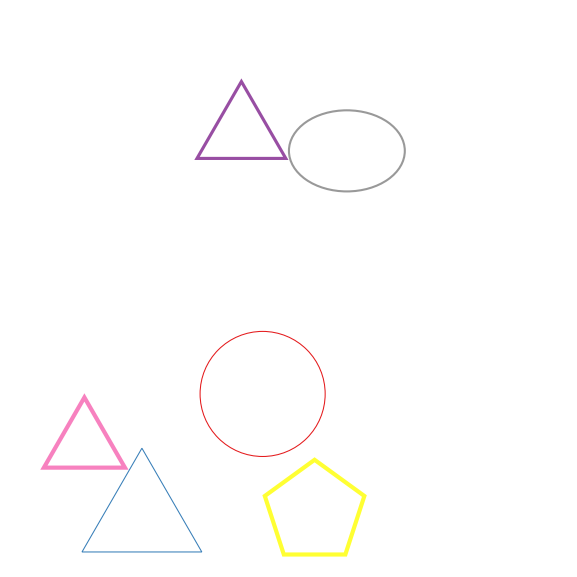[{"shape": "circle", "thickness": 0.5, "radius": 0.54, "center": [0.455, 0.317]}, {"shape": "triangle", "thickness": 0.5, "radius": 0.6, "center": [0.246, 0.103]}, {"shape": "triangle", "thickness": 1.5, "radius": 0.44, "center": [0.418, 0.769]}, {"shape": "pentagon", "thickness": 2, "radius": 0.45, "center": [0.545, 0.112]}, {"shape": "triangle", "thickness": 2, "radius": 0.41, "center": [0.146, 0.23]}, {"shape": "oval", "thickness": 1, "radius": 0.5, "center": [0.601, 0.738]}]